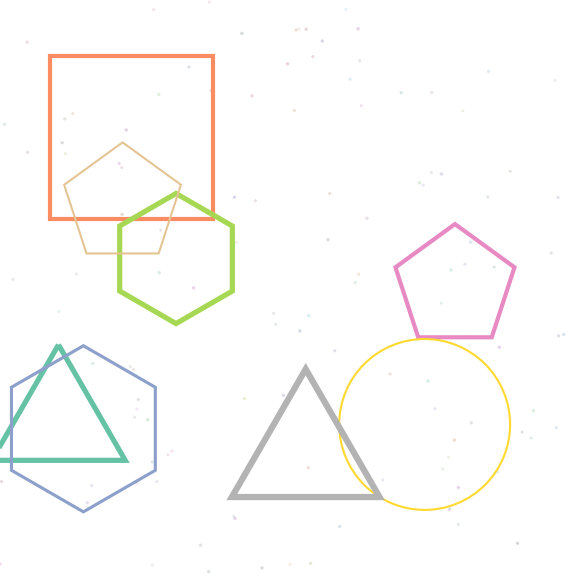[{"shape": "triangle", "thickness": 2.5, "radius": 0.67, "center": [0.101, 0.269]}, {"shape": "square", "thickness": 2, "radius": 0.7, "center": [0.227, 0.761]}, {"shape": "hexagon", "thickness": 1.5, "radius": 0.72, "center": [0.144, 0.257]}, {"shape": "pentagon", "thickness": 2, "radius": 0.54, "center": [0.788, 0.503]}, {"shape": "hexagon", "thickness": 2.5, "radius": 0.56, "center": [0.305, 0.551]}, {"shape": "circle", "thickness": 1, "radius": 0.74, "center": [0.735, 0.264]}, {"shape": "pentagon", "thickness": 1, "radius": 0.53, "center": [0.212, 0.646]}, {"shape": "triangle", "thickness": 3, "radius": 0.74, "center": [0.529, 0.212]}]